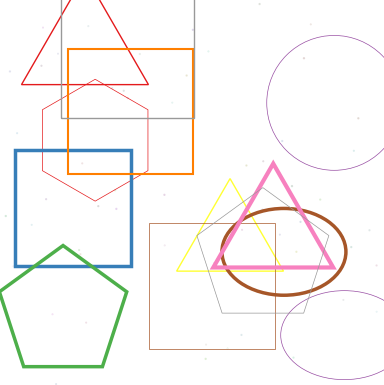[{"shape": "hexagon", "thickness": 0.5, "radius": 0.79, "center": [0.247, 0.636]}, {"shape": "triangle", "thickness": 1, "radius": 0.95, "center": [0.221, 0.875]}, {"shape": "square", "thickness": 2.5, "radius": 0.75, "center": [0.189, 0.46]}, {"shape": "pentagon", "thickness": 2.5, "radius": 0.87, "center": [0.164, 0.188]}, {"shape": "circle", "thickness": 0.5, "radius": 0.88, "center": [0.868, 0.733]}, {"shape": "oval", "thickness": 0.5, "radius": 0.83, "center": [0.894, 0.129]}, {"shape": "square", "thickness": 1.5, "radius": 0.81, "center": [0.339, 0.71]}, {"shape": "triangle", "thickness": 1, "radius": 0.8, "center": [0.598, 0.376]}, {"shape": "oval", "thickness": 2.5, "radius": 0.81, "center": [0.737, 0.346]}, {"shape": "square", "thickness": 0.5, "radius": 0.82, "center": [0.552, 0.257]}, {"shape": "triangle", "thickness": 3, "radius": 0.9, "center": [0.71, 0.395]}, {"shape": "square", "thickness": 1, "radius": 0.87, "center": [0.331, 0.867]}, {"shape": "pentagon", "thickness": 0.5, "radius": 0.9, "center": [0.683, 0.332]}]